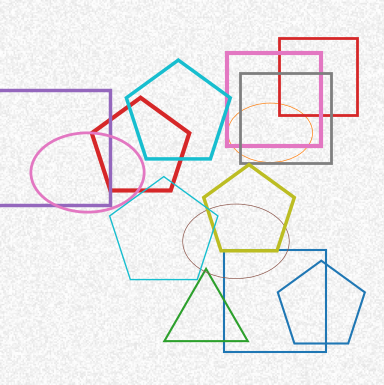[{"shape": "square", "thickness": 1.5, "radius": 0.66, "center": [0.715, 0.218]}, {"shape": "pentagon", "thickness": 1.5, "radius": 0.59, "center": [0.835, 0.204]}, {"shape": "oval", "thickness": 0.5, "radius": 0.55, "center": [0.702, 0.655]}, {"shape": "triangle", "thickness": 1.5, "radius": 0.63, "center": [0.535, 0.176]}, {"shape": "pentagon", "thickness": 3, "radius": 0.67, "center": [0.365, 0.613]}, {"shape": "square", "thickness": 2, "radius": 0.5, "center": [0.825, 0.802]}, {"shape": "square", "thickness": 2.5, "radius": 0.75, "center": [0.135, 0.616]}, {"shape": "oval", "thickness": 0.5, "radius": 0.69, "center": [0.613, 0.373]}, {"shape": "oval", "thickness": 2, "radius": 0.74, "center": [0.227, 0.552]}, {"shape": "square", "thickness": 3, "radius": 0.61, "center": [0.711, 0.741]}, {"shape": "square", "thickness": 2, "radius": 0.59, "center": [0.741, 0.694]}, {"shape": "pentagon", "thickness": 2.5, "radius": 0.62, "center": [0.647, 0.449]}, {"shape": "pentagon", "thickness": 1, "radius": 0.74, "center": [0.425, 0.393]}, {"shape": "pentagon", "thickness": 2.5, "radius": 0.71, "center": [0.463, 0.702]}]